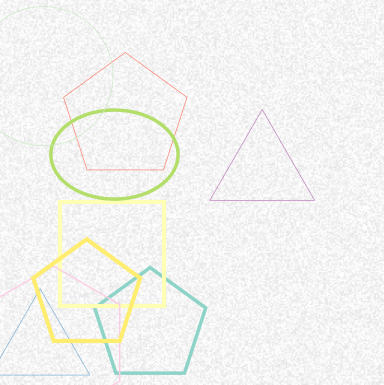[{"shape": "pentagon", "thickness": 2.5, "radius": 0.76, "center": [0.39, 0.153]}, {"shape": "square", "thickness": 3, "radius": 0.68, "center": [0.291, 0.341]}, {"shape": "pentagon", "thickness": 0.5, "radius": 0.84, "center": [0.325, 0.695]}, {"shape": "triangle", "thickness": 0.5, "radius": 0.75, "center": [0.104, 0.1]}, {"shape": "oval", "thickness": 2.5, "radius": 0.83, "center": [0.297, 0.598]}, {"shape": "hexagon", "thickness": 1, "radius": 1.0, "center": [0.139, 0.11]}, {"shape": "triangle", "thickness": 0.5, "radius": 0.79, "center": [0.681, 0.558]}, {"shape": "circle", "thickness": 0.5, "radius": 0.9, "center": [0.113, 0.802]}, {"shape": "pentagon", "thickness": 3, "radius": 0.73, "center": [0.225, 0.233]}]